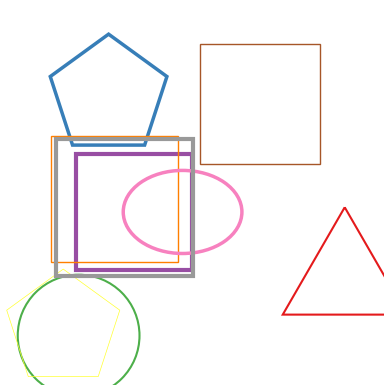[{"shape": "triangle", "thickness": 1.5, "radius": 0.93, "center": [0.895, 0.276]}, {"shape": "pentagon", "thickness": 2.5, "radius": 0.8, "center": [0.282, 0.752]}, {"shape": "circle", "thickness": 1.5, "radius": 0.79, "center": [0.204, 0.128]}, {"shape": "square", "thickness": 3, "radius": 0.75, "center": [0.348, 0.45]}, {"shape": "square", "thickness": 1, "radius": 0.82, "center": [0.297, 0.483]}, {"shape": "pentagon", "thickness": 0.5, "radius": 0.77, "center": [0.164, 0.147]}, {"shape": "square", "thickness": 1, "radius": 0.78, "center": [0.676, 0.73]}, {"shape": "oval", "thickness": 2.5, "radius": 0.77, "center": [0.474, 0.449]}, {"shape": "square", "thickness": 3, "radius": 0.89, "center": [0.325, 0.462]}]